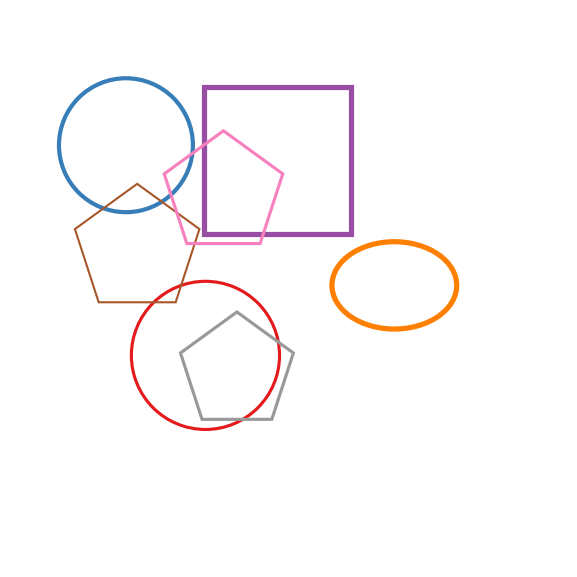[{"shape": "circle", "thickness": 1.5, "radius": 0.64, "center": [0.356, 0.384]}, {"shape": "circle", "thickness": 2, "radius": 0.58, "center": [0.218, 0.748]}, {"shape": "square", "thickness": 2.5, "radius": 0.64, "center": [0.48, 0.722]}, {"shape": "oval", "thickness": 2.5, "radius": 0.54, "center": [0.683, 0.505]}, {"shape": "pentagon", "thickness": 1, "radius": 0.57, "center": [0.238, 0.567]}, {"shape": "pentagon", "thickness": 1.5, "radius": 0.54, "center": [0.387, 0.665]}, {"shape": "pentagon", "thickness": 1.5, "radius": 0.51, "center": [0.41, 0.356]}]